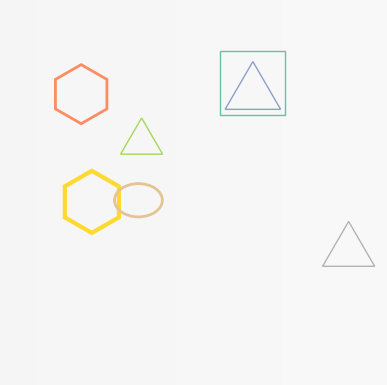[{"shape": "square", "thickness": 1, "radius": 0.42, "center": [0.652, 0.785]}, {"shape": "hexagon", "thickness": 2, "radius": 0.38, "center": [0.209, 0.755]}, {"shape": "triangle", "thickness": 1, "radius": 0.41, "center": [0.653, 0.757]}, {"shape": "triangle", "thickness": 1, "radius": 0.31, "center": [0.365, 0.631]}, {"shape": "hexagon", "thickness": 3, "radius": 0.4, "center": [0.237, 0.476]}, {"shape": "oval", "thickness": 2, "radius": 0.31, "center": [0.357, 0.48]}, {"shape": "triangle", "thickness": 1, "radius": 0.39, "center": [0.9, 0.347]}]